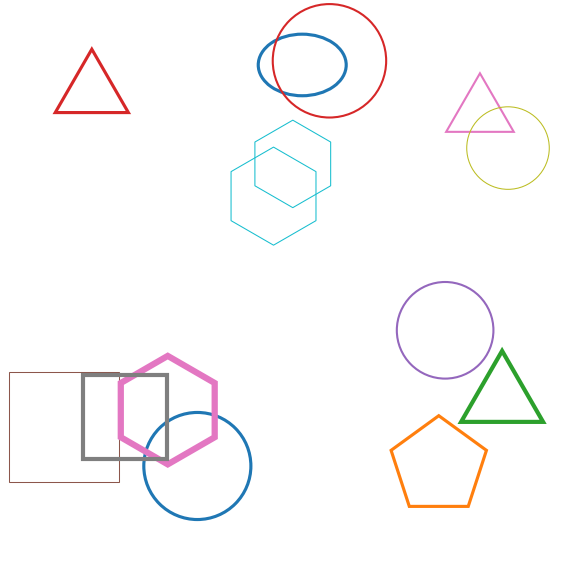[{"shape": "oval", "thickness": 1.5, "radius": 0.38, "center": [0.523, 0.887]}, {"shape": "circle", "thickness": 1.5, "radius": 0.46, "center": [0.342, 0.192]}, {"shape": "pentagon", "thickness": 1.5, "radius": 0.43, "center": [0.76, 0.192]}, {"shape": "triangle", "thickness": 2, "radius": 0.41, "center": [0.869, 0.31]}, {"shape": "circle", "thickness": 1, "radius": 0.49, "center": [0.57, 0.894]}, {"shape": "triangle", "thickness": 1.5, "radius": 0.37, "center": [0.159, 0.841]}, {"shape": "circle", "thickness": 1, "radius": 0.42, "center": [0.771, 0.427]}, {"shape": "square", "thickness": 0.5, "radius": 0.48, "center": [0.111, 0.26]}, {"shape": "hexagon", "thickness": 3, "radius": 0.47, "center": [0.29, 0.289]}, {"shape": "triangle", "thickness": 1, "radius": 0.34, "center": [0.831, 0.805]}, {"shape": "square", "thickness": 2, "radius": 0.36, "center": [0.216, 0.277]}, {"shape": "circle", "thickness": 0.5, "radius": 0.36, "center": [0.88, 0.743]}, {"shape": "hexagon", "thickness": 0.5, "radius": 0.38, "center": [0.507, 0.715]}, {"shape": "hexagon", "thickness": 0.5, "radius": 0.42, "center": [0.474, 0.659]}]